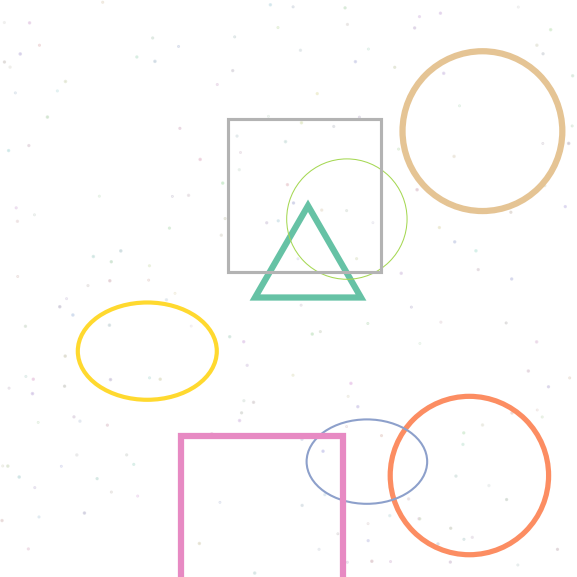[{"shape": "triangle", "thickness": 3, "radius": 0.53, "center": [0.533, 0.537]}, {"shape": "circle", "thickness": 2.5, "radius": 0.69, "center": [0.813, 0.176]}, {"shape": "oval", "thickness": 1, "radius": 0.52, "center": [0.635, 0.2]}, {"shape": "square", "thickness": 3, "radius": 0.7, "center": [0.453, 0.103]}, {"shape": "circle", "thickness": 0.5, "radius": 0.52, "center": [0.601, 0.62]}, {"shape": "oval", "thickness": 2, "radius": 0.6, "center": [0.255, 0.391]}, {"shape": "circle", "thickness": 3, "radius": 0.69, "center": [0.835, 0.772]}, {"shape": "square", "thickness": 1.5, "radius": 0.66, "center": [0.528, 0.661]}]